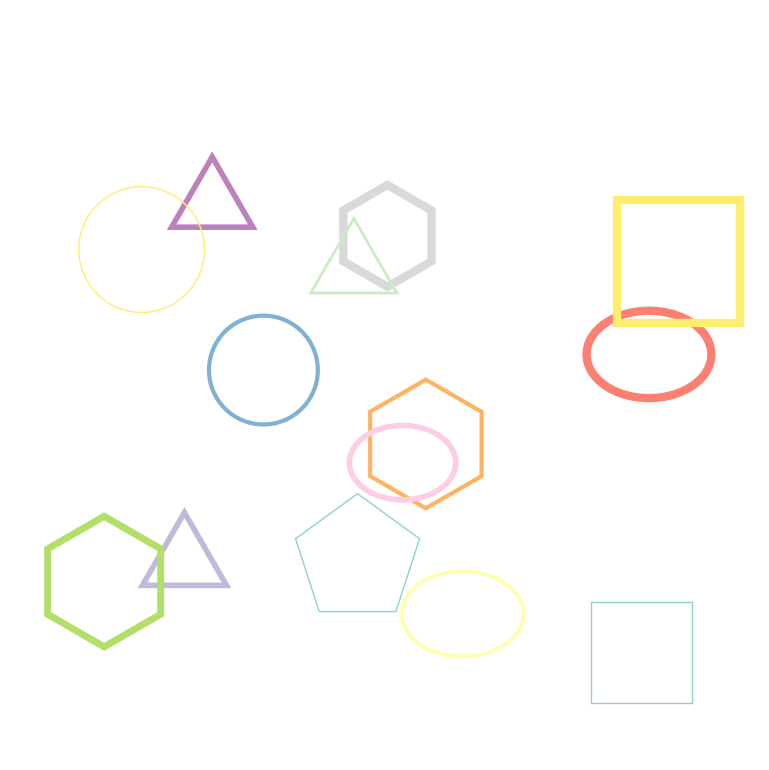[{"shape": "pentagon", "thickness": 0.5, "radius": 0.42, "center": [0.464, 0.274]}, {"shape": "square", "thickness": 0.5, "radius": 0.33, "center": [0.833, 0.152]}, {"shape": "oval", "thickness": 1.5, "radius": 0.4, "center": [0.601, 0.203]}, {"shape": "triangle", "thickness": 2, "radius": 0.32, "center": [0.24, 0.271]}, {"shape": "oval", "thickness": 3, "radius": 0.41, "center": [0.843, 0.54]}, {"shape": "circle", "thickness": 1.5, "radius": 0.35, "center": [0.342, 0.519]}, {"shape": "hexagon", "thickness": 1.5, "radius": 0.42, "center": [0.553, 0.423]}, {"shape": "hexagon", "thickness": 2.5, "radius": 0.42, "center": [0.135, 0.245]}, {"shape": "oval", "thickness": 2, "radius": 0.35, "center": [0.523, 0.399]}, {"shape": "hexagon", "thickness": 3, "radius": 0.33, "center": [0.503, 0.694]}, {"shape": "triangle", "thickness": 2, "radius": 0.3, "center": [0.276, 0.735]}, {"shape": "triangle", "thickness": 1, "radius": 0.32, "center": [0.459, 0.652]}, {"shape": "circle", "thickness": 0.5, "radius": 0.41, "center": [0.184, 0.676]}, {"shape": "square", "thickness": 3, "radius": 0.4, "center": [0.882, 0.66]}]